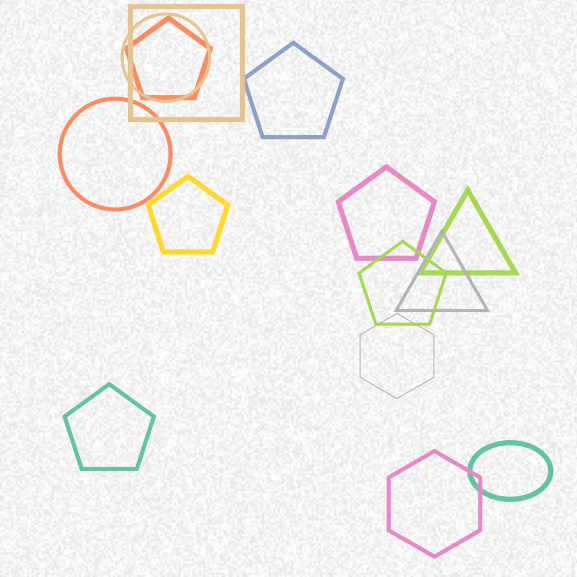[{"shape": "oval", "thickness": 2.5, "radius": 0.35, "center": [0.884, 0.184]}, {"shape": "pentagon", "thickness": 2, "radius": 0.41, "center": [0.189, 0.253]}, {"shape": "circle", "thickness": 2, "radius": 0.48, "center": [0.199, 0.732]}, {"shape": "pentagon", "thickness": 2.5, "radius": 0.38, "center": [0.292, 0.892]}, {"shape": "pentagon", "thickness": 2, "radius": 0.45, "center": [0.508, 0.835]}, {"shape": "pentagon", "thickness": 2.5, "radius": 0.44, "center": [0.669, 0.623]}, {"shape": "hexagon", "thickness": 2, "radius": 0.46, "center": [0.752, 0.127]}, {"shape": "triangle", "thickness": 2.5, "radius": 0.48, "center": [0.81, 0.574]}, {"shape": "pentagon", "thickness": 1.5, "radius": 0.4, "center": [0.697, 0.502]}, {"shape": "pentagon", "thickness": 2.5, "radius": 0.36, "center": [0.326, 0.622]}, {"shape": "circle", "thickness": 1.5, "radius": 0.38, "center": [0.287, 0.899]}, {"shape": "square", "thickness": 2.5, "radius": 0.49, "center": [0.322, 0.891]}, {"shape": "triangle", "thickness": 1.5, "radius": 0.46, "center": [0.765, 0.507]}, {"shape": "hexagon", "thickness": 0.5, "radius": 0.37, "center": [0.687, 0.383]}]